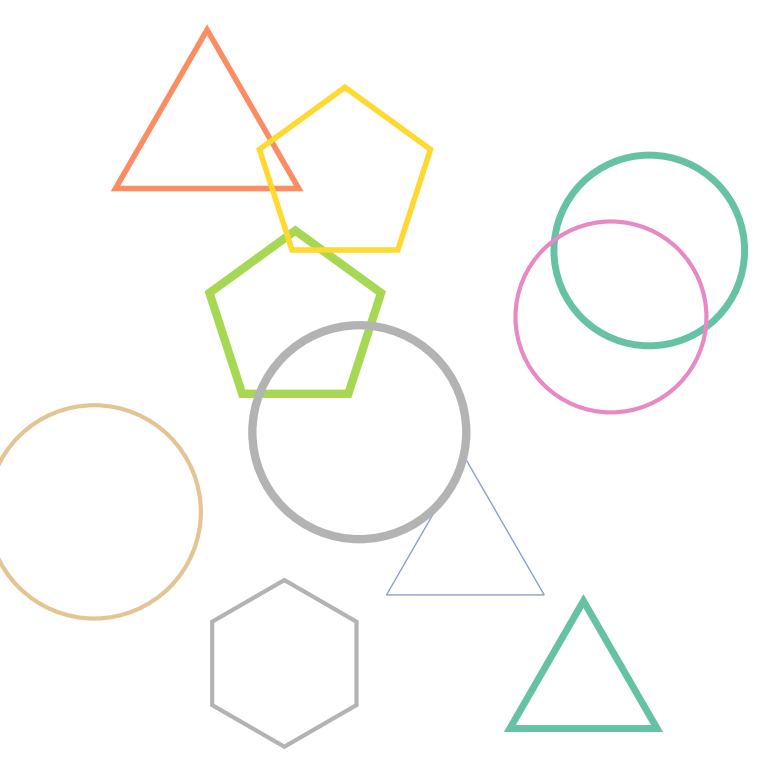[{"shape": "triangle", "thickness": 2.5, "radius": 0.55, "center": [0.758, 0.109]}, {"shape": "circle", "thickness": 2.5, "radius": 0.62, "center": [0.843, 0.675]}, {"shape": "triangle", "thickness": 2, "radius": 0.69, "center": [0.269, 0.824]}, {"shape": "triangle", "thickness": 0.5, "radius": 0.59, "center": [0.604, 0.286]}, {"shape": "circle", "thickness": 1.5, "radius": 0.62, "center": [0.793, 0.588]}, {"shape": "pentagon", "thickness": 3, "radius": 0.59, "center": [0.383, 0.583]}, {"shape": "pentagon", "thickness": 2, "radius": 0.58, "center": [0.448, 0.77]}, {"shape": "circle", "thickness": 1.5, "radius": 0.69, "center": [0.122, 0.335]}, {"shape": "circle", "thickness": 3, "radius": 0.69, "center": [0.467, 0.439]}, {"shape": "hexagon", "thickness": 1.5, "radius": 0.54, "center": [0.369, 0.138]}]